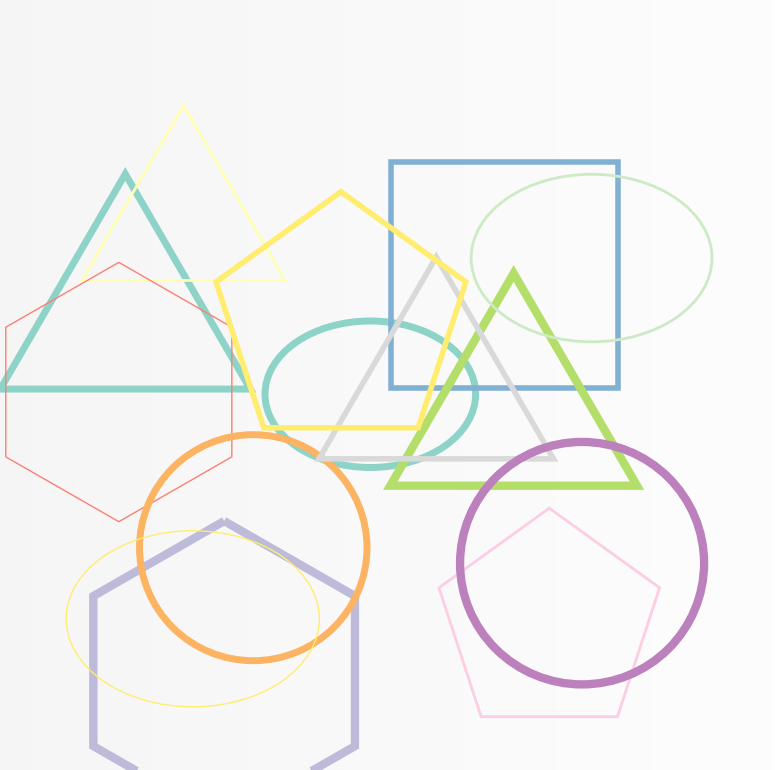[{"shape": "oval", "thickness": 2.5, "radius": 0.68, "center": [0.478, 0.488]}, {"shape": "triangle", "thickness": 2.5, "radius": 0.93, "center": [0.162, 0.588]}, {"shape": "triangle", "thickness": 1, "radius": 0.76, "center": [0.237, 0.712]}, {"shape": "hexagon", "thickness": 3, "radius": 0.97, "center": [0.289, 0.128]}, {"shape": "hexagon", "thickness": 0.5, "radius": 0.84, "center": [0.153, 0.491]}, {"shape": "square", "thickness": 2, "radius": 0.73, "center": [0.651, 0.643]}, {"shape": "circle", "thickness": 2.5, "radius": 0.73, "center": [0.327, 0.289]}, {"shape": "triangle", "thickness": 3, "radius": 0.92, "center": [0.663, 0.461]}, {"shape": "pentagon", "thickness": 1, "radius": 0.75, "center": [0.709, 0.19]}, {"shape": "triangle", "thickness": 2, "radius": 0.87, "center": [0.563, 0.491]}, {"shape": "circle", "thickness": 3, "radius": 0.79, "center": [0.751, 0.269]}, {"shape": "oval", "thickness": 1, "radius": 0.78, "center": [0.763, 0.665]}, {"shape": "oval", "thickness": 0.5, "radius": 0.82, "center": [0.249, 0.196]}, {"shape": "pentagon", "thickness": 2, "radius": 0.85, "center": [0.44, 0.582]}]